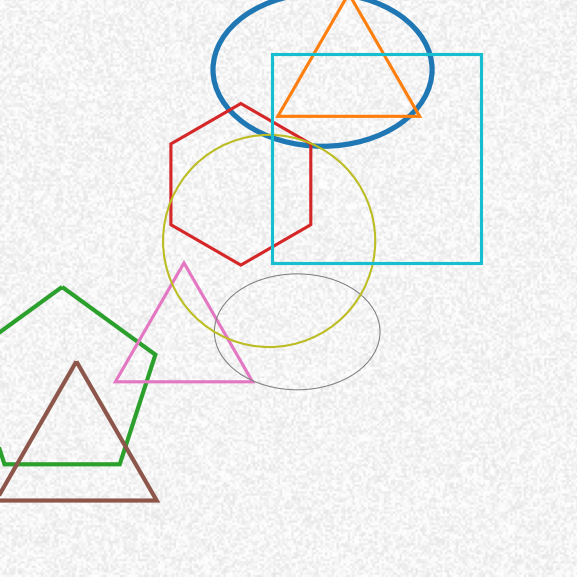[{"shape": "oval", "thickness": 2.5, "radius": 0.95, "center": [0.559, 0.879]}, {"shape": "triangle", "thickness": 1.5, "radius": 0.71, "center": [0.604, 0.869]}, {"shape": "pentagon", "thickness": 2, "radius": 0.85, "center": [0.108, 0.333]}, {"shape": "hexagon", "thickness": 1.5, "radius": 0.7, "center": [0.417, 0.68]}, {"shape": "triangle", "thickness": 2, "radius": 0.8, "center": [0.132, 0.213]}, {"shape": "triangle", "thickness": 1.5, "radius": 0.69, "center": [0.319, 0.407]}, {"shape": "oval", "thickness": 0.5, "radius": 0.72, "center": [0.515, 0.425]}, {"shape": "circle", "thickness": 1, "radius": 0.92, "center": [0.466, 0.582]}, {"shape": "square", "thickness": 1.5, "radius": 0.91, "center": [0.652, 0.725]}]